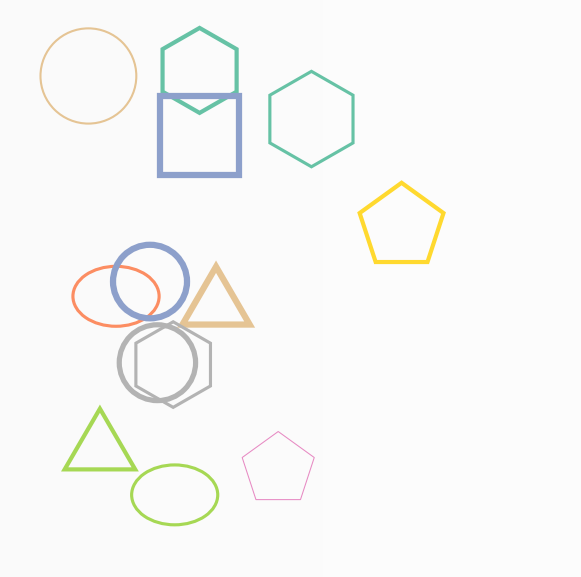[{"shape": "hexagon", "thickness": 2, "radius": 0.37, "center": [0.343, 0.877]}, {"shape": "hexagon", "thickness": 1.5, "radius": 0.41, "center": [0.536, 0.793]}, {"shape": "oval", "thickness": 1.5, "radius": 0.37, "center": [0.2, 0.486]}, {"shape": "square", "thickness": 3, "radius": 0.34, "center": [0.343, 0.764]}, {"shape": "circle", "thickness": 3, "radius": 0.32, "center": [0.258, 0.512]}, {"shape": "pentagon", "thickness": 0.5, "radius": 0.33, "center": [0.479, 0.187]}, {"shape": "triangle", "thickness": 2, "radius": 0.35, "center": [0.172, 0.221]}, {"shape": "oval", "thickness": 1.5, "radius": 0.37, "center": [0.301, 0.142]}, {"shape": "pentagon", "thickness": 2, "radius": 0.38, "center": [0.691, 0.607]}, {"shape": "triangle", "thickness": 3, "radius": 0.33, "center": [0.372, 0.471]}, {"shape": "circle", "thickness": 1, "radius": 0.41, "center": [0.152, 0.868]}, {"shape": "hexagon", "thickness": 1.5, "radius": 0.37, "center": [0.298, 0.368]}, {"shape": "circle", "thickness": 2.5, "radius": 0.33, "center": [0.271, 0.371]}]